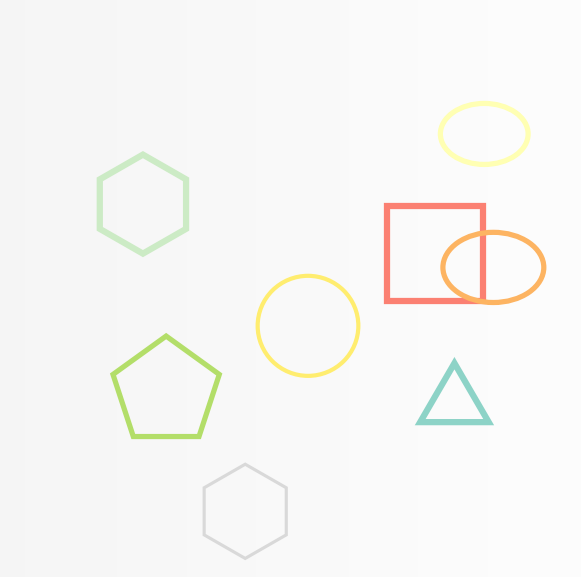[{"shape": "triangle", "thickness": 3, "radius": 0.34, "center": [0.782, 0.302]}, {"shape": "oval", "thickness": 2.5, "radius": 0.38, "center": [0.833, 0.767]}, {"shape": "square", "thickness": 3, "radius": 0.41, "center": [0.749, 0.56]}, {"shape": "oval", "thickness": 2.5, "radius": 0.43, "center": [0.849, 0.536]}, {"shape": "pentagon", "thickness": 2.5, "radius": 0.48, "center": [0.286, 0.321]}, {"shape": "hexagon", "thickness": 1.5, "radius": 0.41, "center": [0.422, 0.114]}, {"shape": "hexagon", "thickness": 3, "radius": 0.43, "center": [0.246, 0.646]}, {"shape": "circle", "thickness": 2, "radius": 0.43, "center": [0.53, 0.435]}]